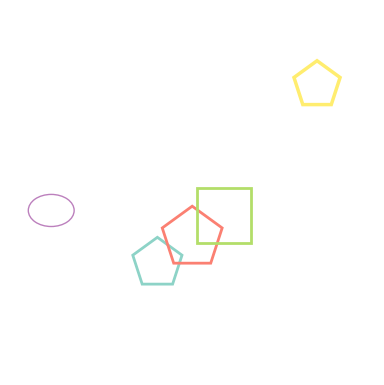[{"shape": "pentagon", "thickness": 2, "radius": 0.34, "center": [0.409, 0.316]}, {"shape": "pentagon", "thickness": 2, "radius": 0.41, "center": [0.499, 0.383]}, {"shape": "square", "thickness": 2, "radius": 0.35, "center": [0.582, 0.44]}, {"shape": "oval", "thickness": 1, "radius": 0.3, "center": [0.133, 0.453]}, {"shape": "pentagon", "thickness": 2.5, "radius": 0.31, "center": [0.823, 0.779]}]